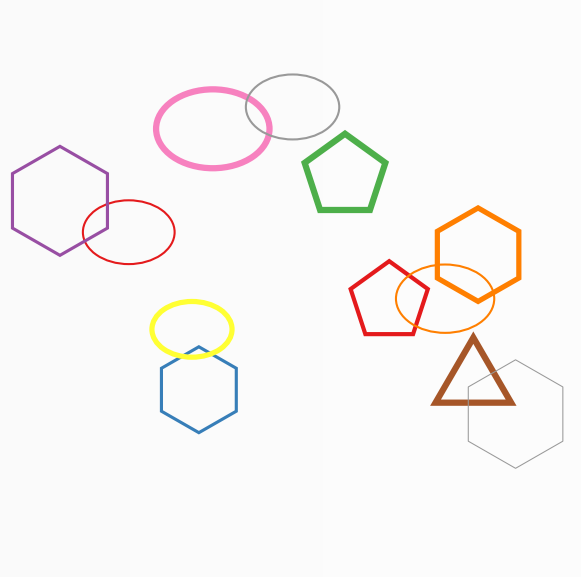[{"shape": "pentagon", "thickness": 2, "radius": 0.35, "center": [0.67, 0.477]}, {"shape": "oval", "thickness": 1, "radius": 0.39, "center": [0.222, 0.597]}, {"shape": "hexagon", "thickness": 1.5, "radius": 0.37, "center": [0.342, 0.324]}, {"shape": "pentagon", "thickness": 3, "radius": 0.36, "center": [0.594, 0.695]}, {"shape": "hexagon", "thickness": 1.5, "radius": 0.47, "center": [0.103, 0.651]}, {"shape": "oval", "thickness": 1, "radius": 0.42, "center": [0.766, 0.482]}, {"shape": "hexagon", "thickness": 2.5, "radius": 0.4, "center": [0.823, 0.558]}, {"shape": "oval", "thickness": 2.5, "radius": 0.34, "center": [0.33, 0.429]}, {"shape": "triangle", "thickness": 3, "radius": 0.38, "center": [0.814, 0.339]}, {"shape": "oval", "thickness": 3, "radius": 0.49, "center": [0.366, 0.776]}, {"shape": "hexagon", "thickness": 0.5, "radius": 0.47, "center": [0.887, 0.282]}, {"shape": "oval", "thickness": 1, "radius": 0.4, "center": [0.503, 0.814]}]